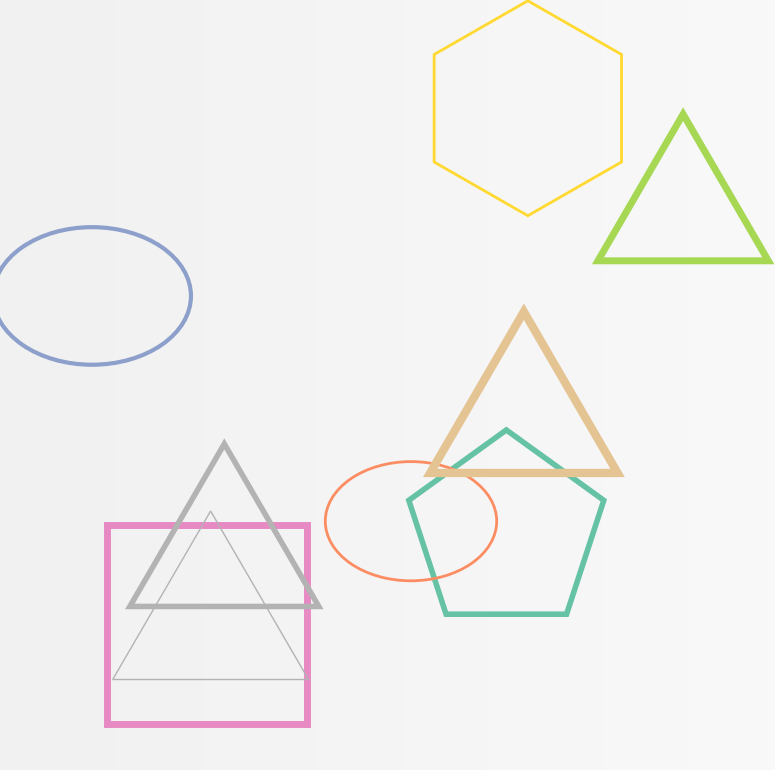[{"shape": "pentagon", "thickness": 2, "radius": 0.66, "center": [0.653, 0.309]}, {"shape": "oval", "thickness": 1, "radius": 0.55, "center": [0.53, 0.323]}, {"shape": "oval", "thickness": 1.5, "radius": 0.64, "center": [0.119, 0.616]}, {"shape": "square", "thickness": 2.5, "radius": 0.65, "center": [0.266, 0.189]}, {"shape": "triangle", "thickness": 2.5, "radius": 0.63, "center": [0.881, 0.725]}, {"shape": "hexagon", "thickness": 1, "radius": 0.7, "center": [0.681, 0.859]}, {"shape": "triangle", "thickness": 3, "radius": 0.7, "center": [0.676, 0.456]}, {"shape": "triangle", "thickness": 2, "radius": 0.7, "center": [0.289, 0.283]}, {"shape": "triangle", "thickness": 0.5, "radius": 0.73, "center": [0.272, 0.19]}]